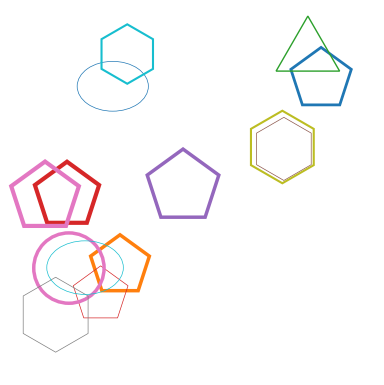[{"shape": "pentagon", "thickness": 2, "radius": 0.41, "center": [0.834, 0.794]}, {"shape": "oval", "thickness": 0.5, "radius": 0.46, "center": [0.293, 0.776]}, {"shape": "pentagon", "thickness": 2.5, "radius": 0.4, "center": [0.312, 0.31]}, {"shape": "triangle", "thickness": 1, "radius": 0.48, "center": [0.8, 0.863]}, {"shape": "pentagon", "thickness": 0.5, "radius": 0.37, "center": [0.261, 0.235]}, {"shape": "pentagon", "thickness": 3, "radius": 0.44, "center": [0.174, 0.492]}, {"shape": "pentagon", "thickness": 2.5, "radius": 0.49, "center": [0.475, 0.515]}, {"shape": "hexagon", "thickness": 0.5, "radius": 0.41, "center": [0.737, 0.613]}, {"shape": "pentagon", "thickness": 3, "radius": 0.46, "center": [0.117, 0.488]}, {"shape": "circle", "thickness": 2.5, "radius": 0.46, "center": [0.179, 0.304]}, {"shape": "hexagon", "thickness": 0.5, "radius": 0.49, "center": [0.145, 0.183]}, {"shape": "hexagon", "thickness": 1.5, "radius": 0.47, "center": [0.733, 0.618]}, {"shape": "oval", "thickness": 0.5, "radius": 0.5, "center": [0.221, 0.305]}, {"shape": "hexagon", "thickness": 1.5, "radius": 0.39, "center": [0.331, 0.86]}]